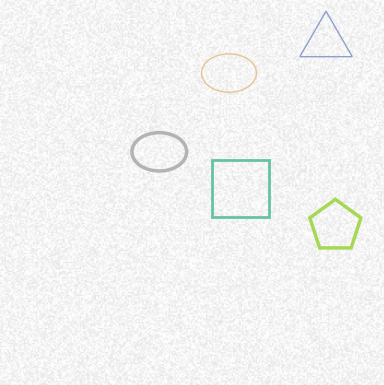[{"shape": "square", "thickness": 2, "radius": 0.37, "center": [0.624, 0.51]}, {"shape": "triangle", "thickness": 1, "radius": 0.39, "center": [0.847, 0.892]}, {"shape": "pentagon", "thickness": 2.5, "radius": 0.35, "center": [0.871, 0.413]}, {"shape": "oval", "thickness": 1, "radius": 0.36, "center": [0.595, 0.81]}, {"shape": "oval", "thickness": 2.5, "radius": 0.36, "center": [0.414, 0.606]}]